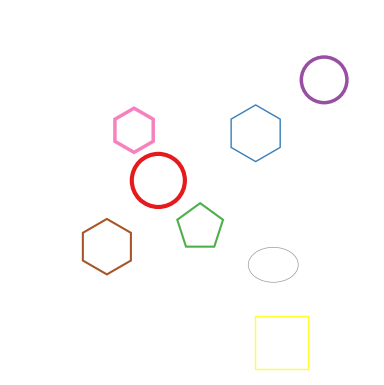[{"shape": "circle", "thickness": 3, "radius": 0.34, "center": [0.411, 0.531]}, {"shape": "hexagon", "thickness": 1, "radius": 0.37, "center": [0.664, 0.654]}, {"shape": "pentagon", "thickness": 1.5, "radius": 0.31, "center": [0.52, 0.41]}, {"shape": "circle", "thickness": 2.5, "radius": 0.3, "center": [0.842, 0.793]}, {"shape": "square", "thickness": 1, "radius": 0.34, "center": [0.731, 0.11]}, {"shape": "hexagon", "thickness": 1.5, "radius": 0.36, "center": [0.278, 0.359]}, {"shape": "hexagon", "thickness": 2.5, "radius": 0.29, "center": [0.348, 0.662]}, {"shape": "oval", "thickness": 0.5, "radius": 0.32, "center": [0.71, 0.312]}]